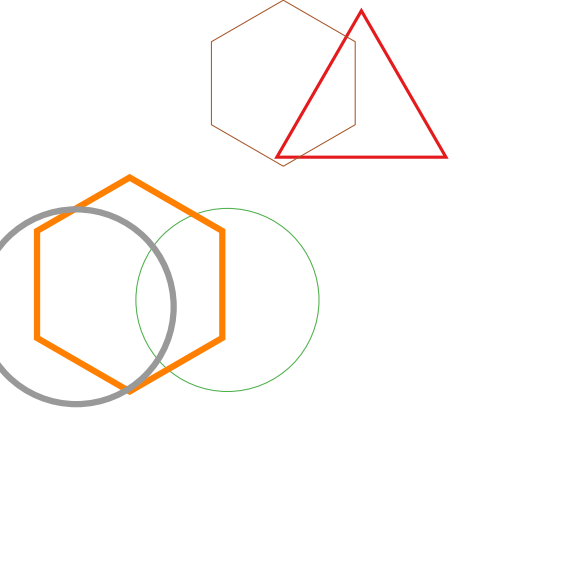[{"shape": "triangle", "thickness": 1.5, "radius": 0.85, "center": [0.626, 0.811]}, {"shape": "circle", "thickness": 0.5, "radius": 0.79, "center": [0.394, 0.48]}, {"shape": "hexagon", "thickness": 3, "radius": 0.93, "center": [0.225, 0.507]}, {"shape": "hexagon", "thickness": 0.5, "radius": 0.72, "center": [0.491, 0.855]}, {"shape": "circle", "thickness": 3, "radius": 0.84, "center": [0.132, 0.468]}]